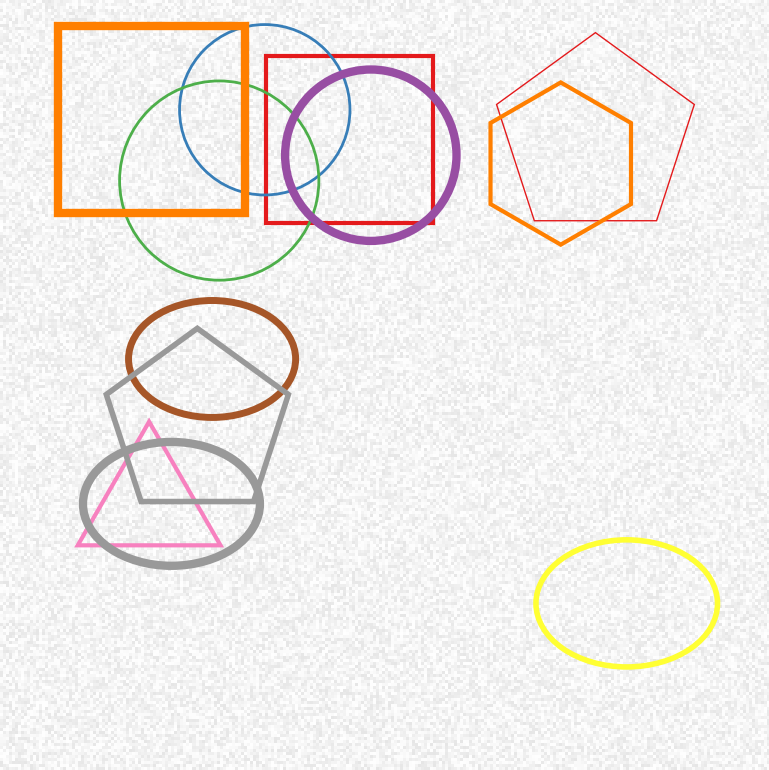[{"shape": "square", "thickness": 1.5, "radius": 0.54, "center": [0.454, 0.819]}, {"shape": "pentagon", "thickness": 0.5, "radius": 0.68, "center": [0.773, 0.823]}, {"shape": "circle", "thickness": 1, "radius": 0.55, "center": [0.344, 0.857]}, {"shape": "circle", "thickness": 1, "radius": 0.65, "center": [0.285, 0.766]}, {"shape": "circle", "thickness": 3, "radius": 0.56, "center": [0.482, 0.798]}, {"shape": "hexagon", "thickness": 1.5, "radius": 0.53, "center": [0.728, 0.788]}, {"shape": "square", "thickness": 3, "radius": 0.61, "center": [0.197, 0.845]}, {"shape": "oval", "thickness": 2, "radius": 0.59, "center": [0.814, 0.216]}, {"shape": "oval", "thickness": 2.5, "radius": 0.54, "center": [0.275, 0.534]}, {"shape": "triangle", "thickness": 1.5, "radius": 0.54, "center": [0.194, 0.345]}, {"shape": "pentagon", "thickness": 2, "radius": 0.62, "center": [0.256, 0.449]}, {"shape": "oval", "thickness": 3, "radius": 0.57, "center": [0.223, 0.346]}]